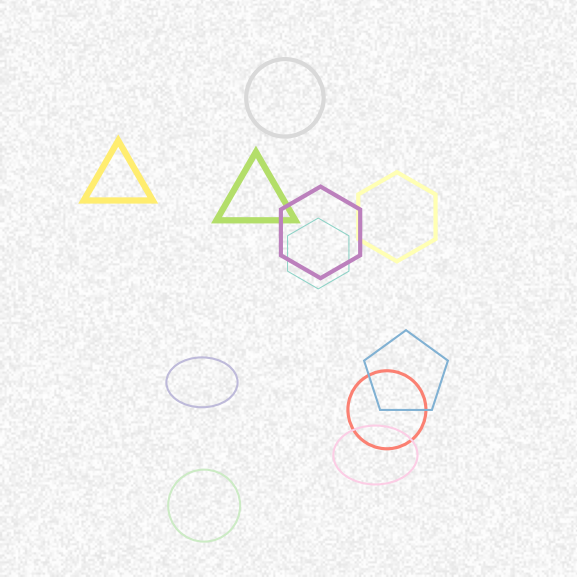[{"shape": "hexagon", "thickness": 0.5, "radius": 0.31, "center": [0.551, 0.56]}, {"shape": "hexagon", "thickness": 2, "radius": 0.39, "center": [0.687, 0.624]}, {"shape": "oval", "thickness": 1, "radius": 0.31, "center": [0.35, 0.337]}, {"shape": "circle", "thickness": 1.5, "radius": 0.34, "center": [0.67, 0.29]}, {"shape": "pentagon", "thickness": 1, "radius": 0.38, "center": [0.703, 0.351]}, {"shape": "triangle", "thickness": 3, "radius": 0.39, "center": [0.443, 0.657]}, {"shape": "oval", "thickness": 1, "radius": 0.36, "center": [0.65, 0.211]}, {"shape": "circle", "thickness": 2, "radius": 0.34, "center": [0.493, 0.83]}, {"shape": "hexagon", "thickness": 2, "radius": 0.4, "center": [0.555, 0.597]}, {"shape": "circle", "thickness": 1, "radius": 0.31, "center": [0.354, 0.124]}, {"shape": "triangle", "thickness": 3, "radius": 0.35, "center": [0.205, 0.687]}]